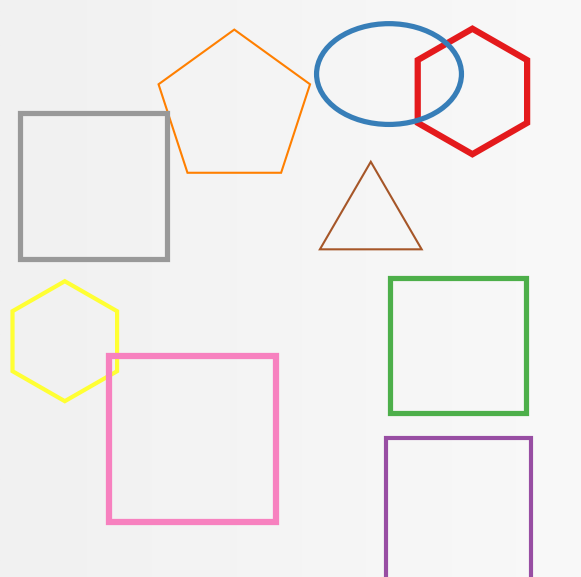[{"shape": "hexagon", "thickness": 3, "radius": 0.54, "center": [0.813, 0.841]}, {"shape": "oval", "thickness": 2.5, "radius": 0.62, "center": [0.669, 0.871]}, {"shape": "square", "thickness": 2.5, "radius": 0.59, "center": [0.788, 0.401]}, {"shape": "square", "thickness": 2, "radius": 0.62, "center": [0.789, 0.116]}, {"shape": "pentagon", "thickness": 1, "radius": 0.69, "center": [0.403, 0.811]}, {"shape": "hexagon", "thickness": 2, "radius": 0.52, "center": [0.111, 0.408]}, {"shape": "triangle", "thickness": 1, "radius": 0.51, "center": [0.638, 0.618]}, {"shape": "square", "thickness": 3, "radius": 0.72, "center": [0.331, 0.239]}, {"shape": "square", "thickness": 2.5, "radius": 0.63, "center": [0.161, 0.677]}]